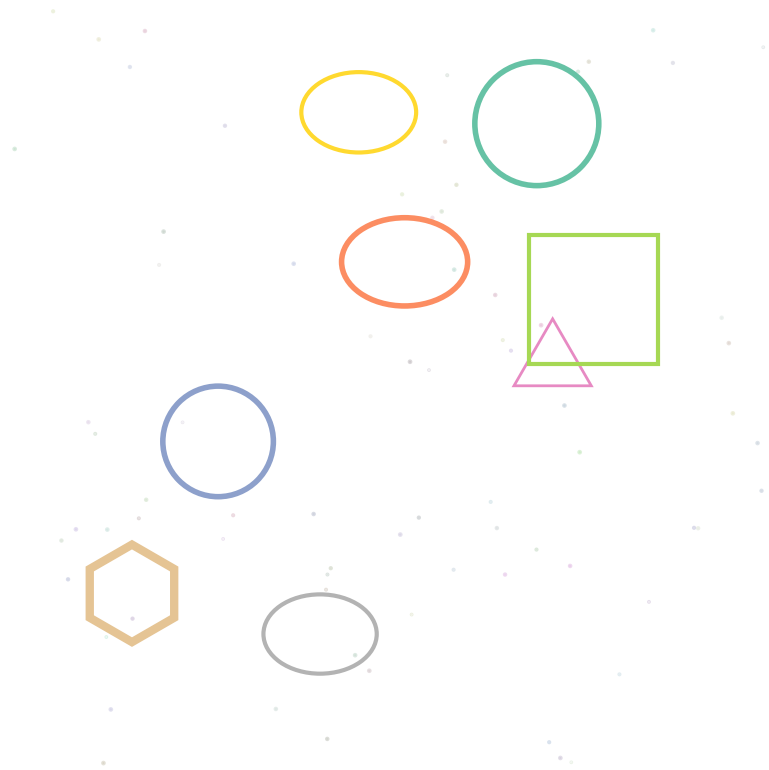[{"shape": "circle", "thickness": 2, "radius": 0.4, "center": [0.697, 0.839]}, {"shape": "oval", "thickness": 2, "radius": 0.41, "center": [0.525, 0.66]}, {"shape": "circle", "thickness": 2, "radius": 0.36, "center": [0.283, 0.427]}, {"shape": "triangle", "thickness": 1, "radius": 0.29, "center": [0.718, 0.528]}, {"shape": "square", "thickness": 1.5, "radius": 0.42, "center": [0.77, 0.611]}, {"shape": "oval", "thickness": 1.5, "radius": 0.37, "center": [0.466, 0.854]}, {"shape": "hexagon", "thickness": 3, "radius": 0.32, "center": [0.171, 0.229]}, {"shape": "oval", "thickness": 1.5, "radius": 0.37, "center": [0.416, 0.177]}]